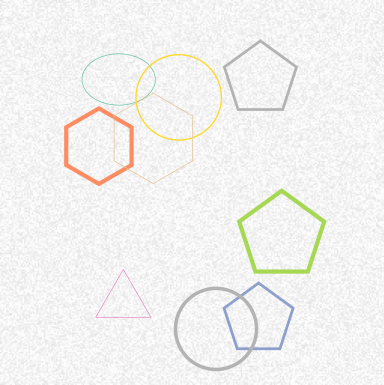[{"shape": "oval", "thickness": 0.5, "radius": 0.48, "center": [0.308, 0.794]}, {"shape": "hexagon", "thickness": 3, "radius": 0.49, "center": [0.257, 0.62]}, {"shape": "pentagon", "thickness": 2, "radius": 0.47, "center": [0.672, 0.17]}, {"shape": "triangle", "thickness": 0.5, "radius": 0.42, "center": [0.32, 0.217]}, {"shape": "pentagon", "thickness": 3, "radius": 0.58, "center": [0.732, 0.389]}, {"shape": "circle", "thickness": 1, "radius": 0.55, "center": [0.464, 0.747]}, {"shape": "hexagon", "thickness": 0.5, "radius": 0.59, "center": [0.398, 0.641]}, {"shape": "circle", "thickness": 2.5, "radius": 0.53, "center": [0.561, 0.146]}, {"shape": "pentagon", "thickness": 2, "radius": 0.49, "center": [0.676, 0.795]}]